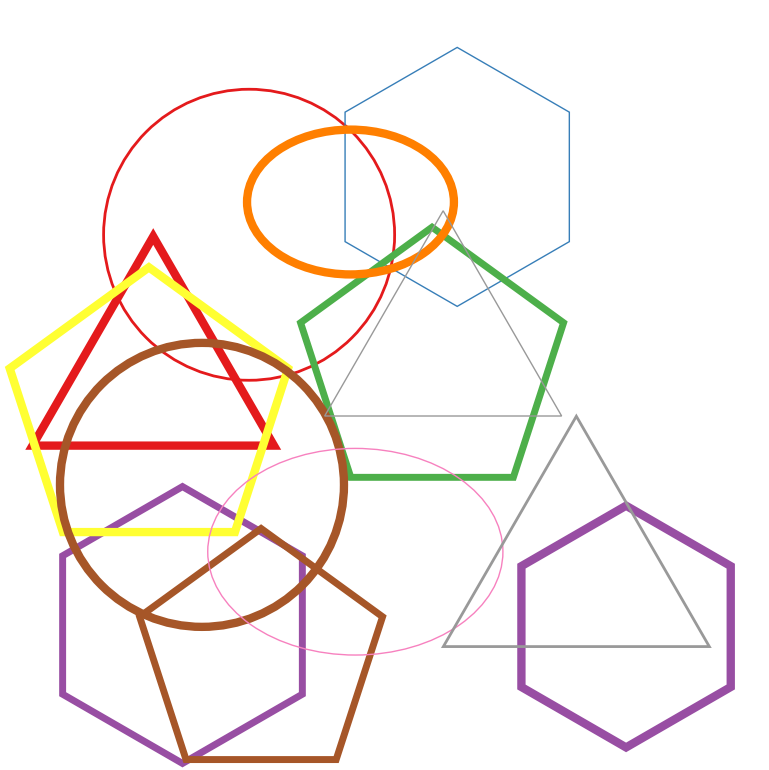[{"shape": "triangle", "thickness": 3, "radius": 0.91, "center": [0.199, 0.512]}, {"shape": "circle", "thickness": 1, "radius": 0.94, "center": [0.324, 0.695]}, {"shape": "hexagon", "thickness": 0.5, "radius": 0.84, "center": [0.594, 0.77]}, {"shape": "pentagon", "thickness": 2.5, "radius": 0.9, "center": [0.561, 0.525]}, {"shape": "hexagon", "thickness": 3, "radius": 0.78, "center": [0.813, 0.186]}, {"shape": "hexagon", "thickness": 2.5, "radius": 0.9, "center": [0.237, 0.188]}, {"shape": "oval", "thickness": 3, "radius": 0.67, "center": [0.455, 0.738]}, {"shape": "pentagon", "thickness": 3, "radius": 0.95, "center": [0.193, 0.463]}, {"shape": "circle", "thickness": 3, "radius": 0.92, "center": [0.262, 0.37]}, {"shape": "pentagon", "thickness": 2.5, "radius": 0.83, "center": [0.339, 0.148]}, {"shape": "oval", "thickness": 0.5, "radius": 0.96, "center": [0.461, 0.283]}, {"shape": "triangle", "thickness": 0.5, "radius": 0.89, "center": [0.576, 0.549]}, {"shape": "triangle", "thickness": 1, "radius": 1.0, "center": [0.749, 0.26]}]